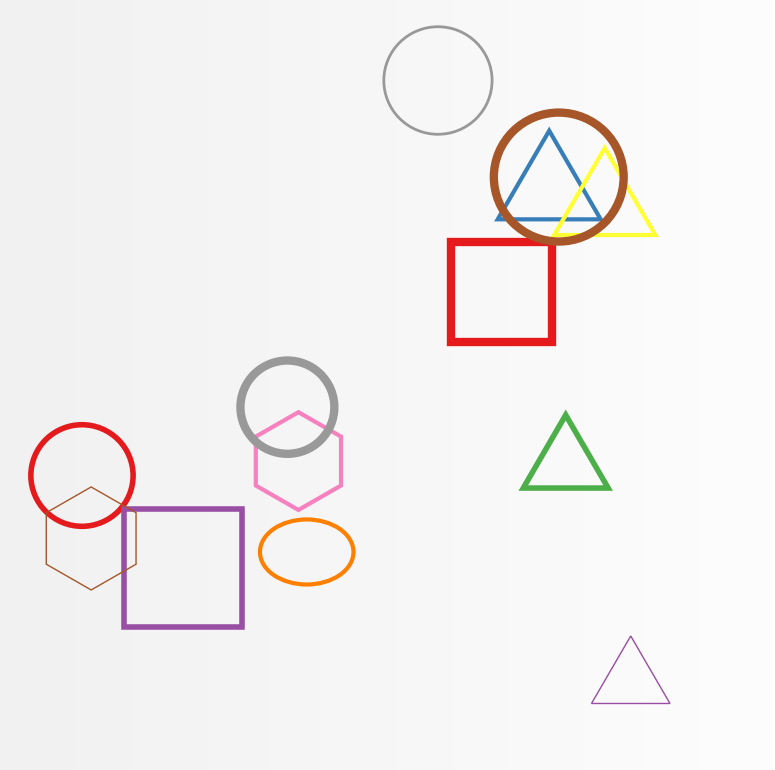[{"shape": "square", "thickness": 3, "radius": 0.33, "center": [0.647, 0.621]}, {"shape": "circle", "thickness": 2, "radius": 0.33, "center": [0.106, 0.382]}, {"shape": "triangle", "thickness": 1.5, "radius": 0.38, "center": [0.709, 0.754]}, {"shape": "triangle", "thickness": 2, "radius": 0.32, "center": [0.73, 0.398]}, {"shape": "triangle", "thickness": 0.5, "radius": 0.29, "center": [0.814, 0.116]}, {"shape": "square", "thickness": 2, "radius": 0.38, "center": [0.236, 0.263]}, {"shape": "oval", "thickness": 1.5, "radius": 0.3, "center": [0.396, 0.283]}, {"shape": "triangle", "thickness": 1.5, "radius": 0.38, "center": [0.78, 0.732]}, {"shape": "circle", "thickness": 3, "radius": 0.42, "center": [0.721, 0.77]}, {"shape": "hexagon", "thickness": 0.5, "radius": 0.33, "center": [0.118, 0.301]}, {"shape": "hexagon", "thickness": 1.5, "radius": 0.32, "center": [0.385, 0.401]}, {"shape": "circle", "thickness": 1, "radius": 0.35, "center": [0.565, 0.895]}, {"shape": "circle", "thickness": 3, "radius": 0.3, "center": [0.371, 0.471]}]